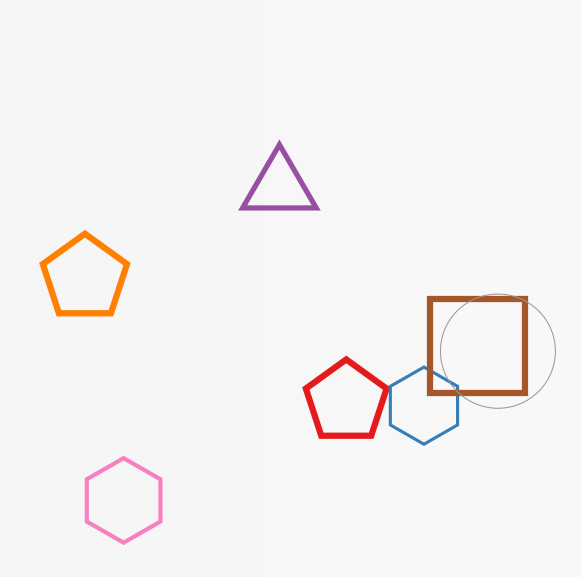[{"shape": "pentagon", "thickness": 3, "radius": 0.37, "center": [0.596, 0.304]}, {"shape": "hexagon", "thickness": 1.5, "radius": 0.33, "center": [0.729, 0.297]}, {"shape": "triangle", "thickness": 2.5, "radius": 0.37, "center": [0.481, 0.676]}, {"shape": "pentagon", "thickness": 3, "radius": 0.38, "center": [0.146, 0.518]}, {"shape": "square", "thickness": 3, "radius": 0.41, "center": [0.822, 0.4]}, {"shape": "hexagon", "thickness": 2, "radius": 0.37, "center": [0.213, 0.133]}, {"shape": "circle", "thickness": 0.5, "radius": 0.49, "center": [0.857, 0.391]}]